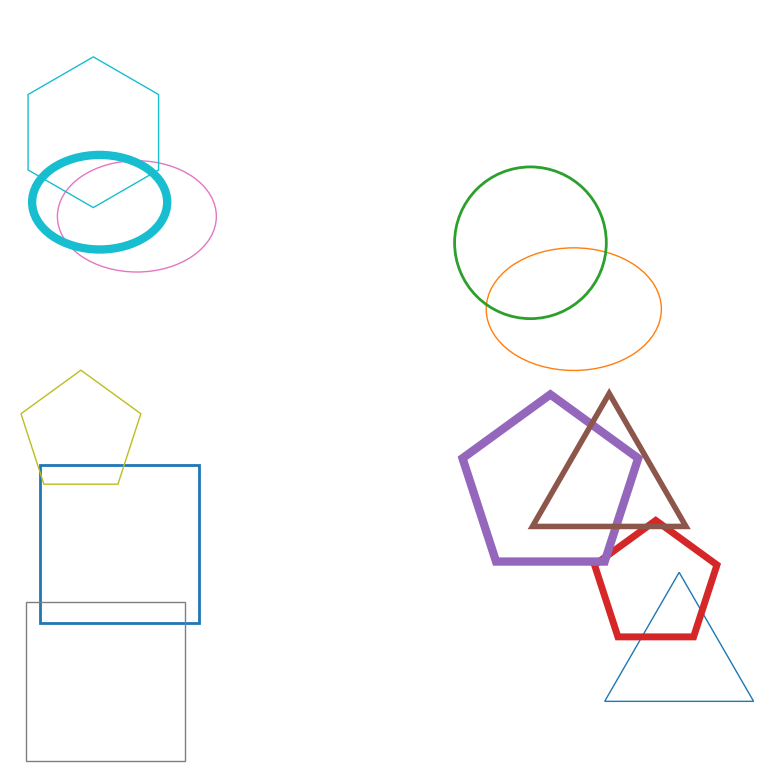[{"shape": "square", "thickness": 1, "radius": 0.51, "center": [0.155, 0.294]}, {"shape": "triangle", "thickness": 0.5, "radius": 0.56, "center": [0.882, 0.145]}, {"shape": "oval", "thickness": 0.5, "radius": 0.57, "center": [0.745, 0.598]}, {"shape": "circle", "thickness": 1, "radius": 0.49, "center": [0.689, 0.685]}, {"shape": "pentagon", "thickness": 2.5, "radius": 0.42, "center": [0.852, 0.241]}, {"shape": "pentagon", "thickness": 3, "radius": 0.6, "center": [0.715, 0.368]}, {"shape": "triangle", "thickness": 2, "radius": 0.58, "center": [0.791, 0.374]}, {"shape": "oval", "thickness": 0.5, "radius": 0.52, "center": [0.178, 0.719]}, {"shape": "square", "thickness": 0.5, "radius": 0.52, "center": [0.137, 0.115]}, {"shape": "pentagon", "thickness": 0.5, "radius": 0.41, "center": [0.105, 0.437]}, {"shape": "hexagon", "thickness": 0.5, "radius": 0.49, "center": [0.121, 0.828]}, {"shape": "oval", "thickness": 3, "radius": 0.44, "center": [0.129, 0.737]}]